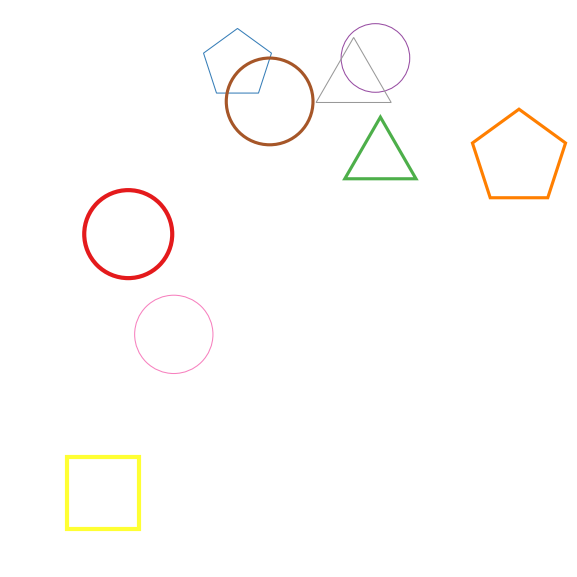[{"shape": "circle", "thickness": 2, "radius": 0.38, "center": [0.222, 0.594]}, {"shape": "pentagon", "thickness": 0.5, "radius": 0.31, "center": [0.411, 0.888]}, {"shape": "triangle", "thickness": 1.5, "radius": 0.36, "center": [0.659, 0.725]}, {"shape": "circle", "thickness": 0.5, "radius": 0.3, "center": [0.65, 0.899]}, {"shape": "pentagon", "thickness": 1.5, "radius": 0.42, "center": [0.899, 0.725]}, {"shape": "square", "thickness": 2, "radius": 0.31, "center": [0.178, 0.145]}, {"shape": "circle", "thickness": 1.5, "radius": 0.38, "center": [0.467, 0.824]}, {"shape": "circle", "thickness": 0.5, "radius": 0.34, "center": [0.301, 0.42]}, {"shape": "triangle", "thickness": 0.5, "radius": 0.38, "center": [0.612, 0.859]}]